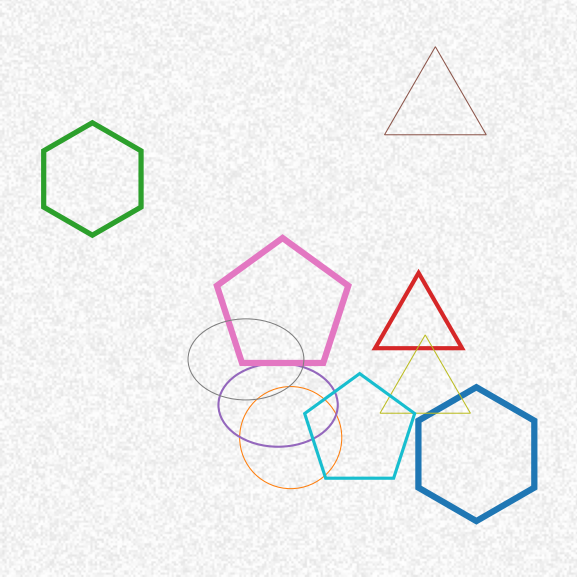[{"shape": "hexagon", "thickness": 3, "radius": 0.58, "center": [0.825, 0.213]}, {"shape": "circle", "thickness": 0.5, "radius": 0.44, "center": [0.503, 0.241]}, {"shape": "hexagon", "thickness": 2.5, "radius": 0.49, "center": [0.16, 0.689]}, {"shape": "triangle", "thickness": 2, "radius": 0.43, "center": [0.725, 0.44]}, {"shape": "oval", "thickness": 1, "radius": 0.52, "center": [0.482, 0.298]}, {"shape": "triangle", "thickness": 0.5, "radius": 0.51, "center": [0.754, 0.817]}, {"shape": "pentagon", "thickness": 3, "radius": 0.6, "center": [0.489, 0.467]}, {"shape": "oval", "thickness": 0.5, "radius": 0.5, "center": [0.426, 0.377]}, {"shape": "triangle", "thickness": 0.5, "radius": 0.45, "center": [0.736, 0.329]}, {"shape": "pentagon", "thickness": 1.5, "radius": 0.5, "center": [0.623, 0.252]}]